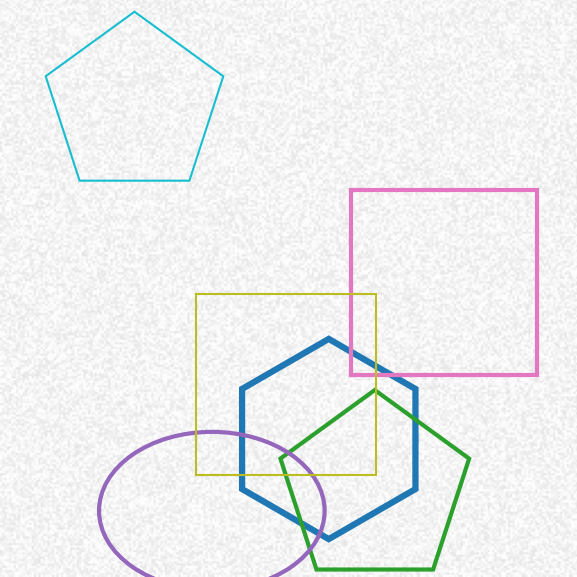[{"shape": "hexagon", "thickness": 3, "radius": 0.87, "center": [0.569, 0.239]}, {"shape": "pentagon", "thickness": 2, "radius": 0.86, "center": [0.649, 0.152]}, {"shape": "oval", "thickness": 2, "radius": 0.98, "center": [0.367, 0.115]}, {"shape": "square", "thickness": 2, "radius": 0.8, "center": [0.768, 0.51]}, {"shape": "square", "thickness": 1, "radius": 0.78, "center": [0.495, 0.334]}, {"shape": "pentagon", "thickness": 1, "radius": 0.81, "center": [0.233, 0.817]}]